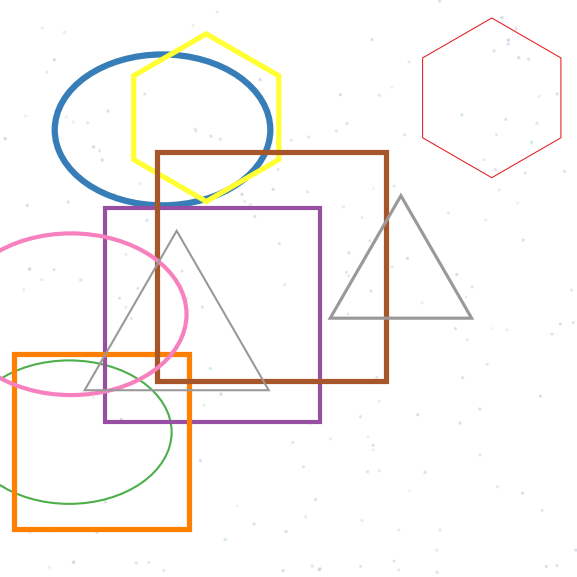[{"shape": "hexagon", "thickness": 0.5, "radius": 0.69, "center": [0.852, 0.83]}, {"shape": "oval", "thickness": 3, "radius": 0.93, "center": [0.281, 0.774]}, {"shape": "oval", "thickness": 1, "radius": 0.89, "center": [0.12, 0.251]}, {"shape": "square", "thickness": 2, "radius": 0.93, "center": [0.368, 0.454]}, {"shape": "square", "thickness": 2.5, "radius": 0.76, "center": [0.175, 0.235]}, {"shape": "hexagon", "thickness": 2.5, "radius": 0.73, "center": [0.357, 0.795]}, {"shape": "square", "thickness": 2.5, "radius": 0.99, "center": [0.47, 0.537]}, {"shape": "oval", "thickness": 2, "radius": 1.0, "center": [0.123, 0.455]}, {"shape": "triangle", "thickness": 1.5, "radius": 0.71, "center": [0.694, 0.519]}, {"shape": "triangle", "thickness": 1, "radius": 0.92, "center": [0.306, 0.415]}]